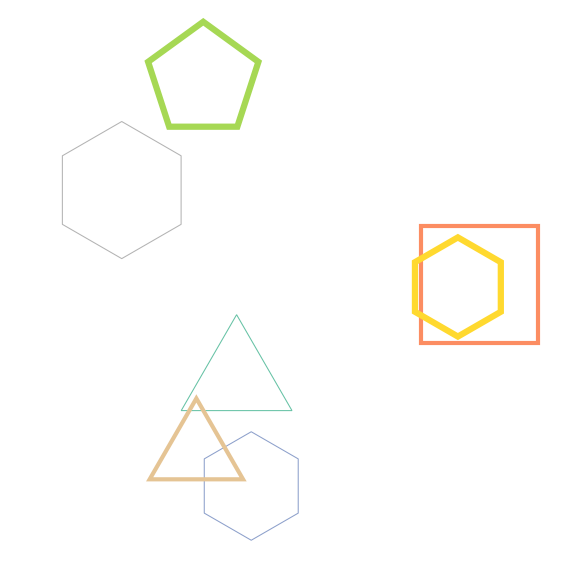[{"shape": "triangle", "thickness": 0.5, "radius": 0.55, "center": [0.41, 0.343]}, {"shape": "square", "thickness": 2, "radius": 0.51, "center": [0.83, 0.506]}, {"shape": "hexagon", "thickness": 0.5, "radius": 0.47, "center": [0.435, 0.158]}, {"shape": "pentagon", "thickness": 3, "radius": 0.5, "center": [0.352, 0.861]}, {"shape": "hexagon", "thickness": 3, "radius": 0.43, "center": [0.793, 0.502]}, {"shape": "triangle", "thickness": 2, "radius": 0.47, "center": [0.34, 0.216]}, {"shape": "hexagon", "thickness": 0.5, "radius": 0.59, "center": [0.211, 0.67]}]